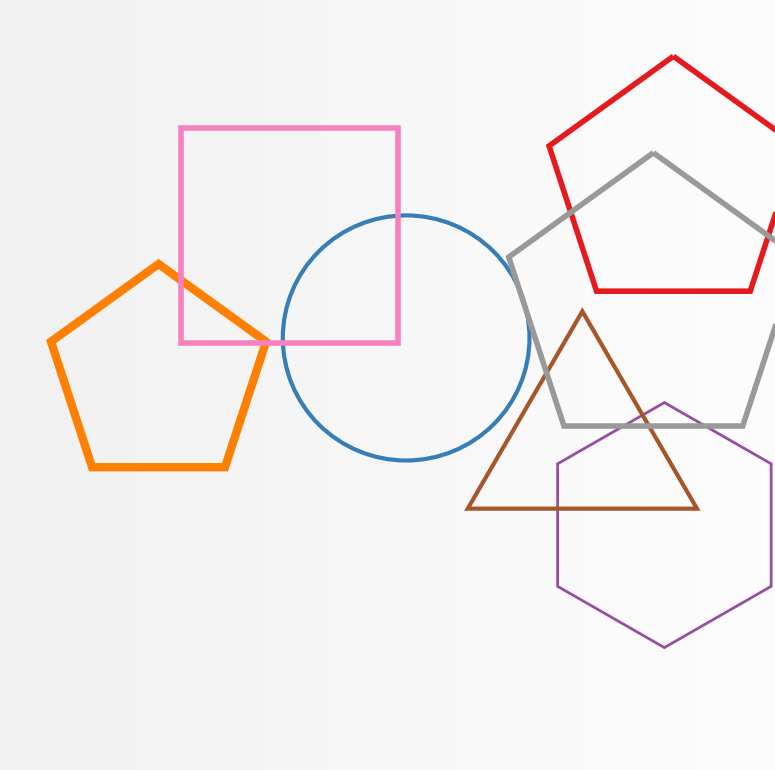[{"shape": "pentagon", "thickness": 2, "radius": 0.84, "center": [0.869, 0.758]}, {"shape": "circle", "thickness": 1.5, "radius": 0.8, "center": [0.524, 0.561]}, {"shape": "hexagon", "thickness": 1, "radius": 0.8, "center": [0.857, 0.318]}, {"shape": "pentagon", "thickness": 3, "radius": 0.73, "center": [0.205, 0.511]}, {"shape": "triangle", "thickness": 1.5, "radius": 0.85, "center": [0.751, 0.425]}, {"shape": "square", "thickness": 2, "radius": 0.7, "center": [0.374, 0.694]}, {"shape": "pentagon", "thickness": 2, "radius": 0.98, "center": [0.843, 0.605]}]